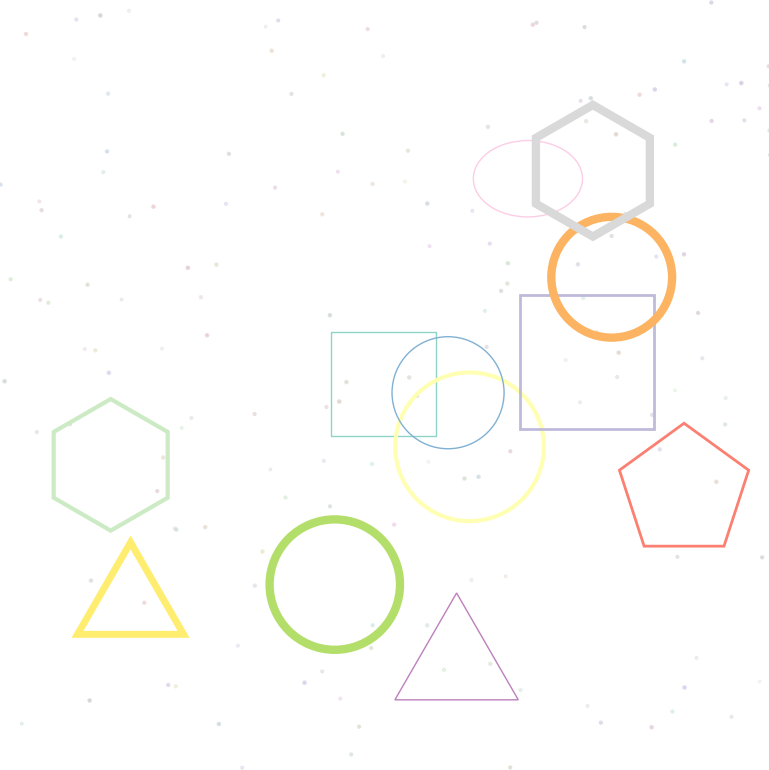[{"shape": "square", "thickness": 0.5, "radius": 0.34, "center": [0.498, 0.501]}, {"shape": "circle", "thickness": 1.5, "radius": 0.48, "center": [0.61, 0.42]}, {"shape": "square", "thickness": 1, "radius": 0.43, "center": [0.762, 0.53]}, {"shape": "pentagon", "thickness": 1, "radius": 0.44, "center": [0.888, 0.362]}, {"shape": "circle", "thickness": 0.5, "radius": 0.36, "center": [0.582, 0.49]}, {"shape": "circle", "thickness": 3, "radius": 0.39, "center": [0.794, 0.64]}, {"shape": "circle", "thickness": 3, "radius": 0.42, "center": [0.435, 0.241]}, {"shape": "oval", "thickness": 0.5, "radius": 0.35, "center": [0.686, 0.768]}, {"shape": "hexagon", "thickness": 3, "radius": 0.43, "center": [0.77, 0.778]}, {"shape": "triangle", "thickness": 0.5, "radius": 0.46, "center": [0.593, 0.137]}, {"shape": "hexagon", "thickness": 1.5, "radius": 0.43, "center": [0.144, 0.396]}, {"shape": "triangle", "thickness": 2.5, "radius": 0.4, "center": [0.17, 0.216]}]